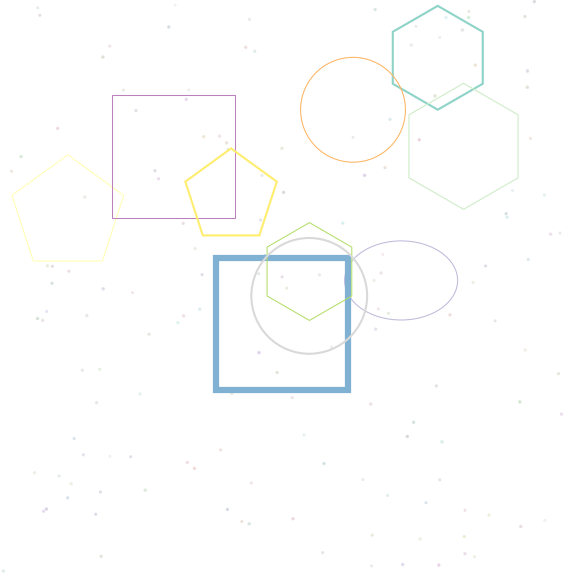[{"shape": "hexagon", "thickness": 1, "radius": 0.45, "center": [0.758, 0.899]}, {"shape": "pentagon", "thickness": 0.5, "radius": 0.51, "center": [0.117, 0.629]}, {"shape": "oval", "thickness": 0.5, "radius": 0.49, "center": [0.695, 0.514]}, {"shape": "square", "thickness": 3, "radius": 0.57, "center": [0.488, 0.438]}, {"shape": "circle", "thickness": 0.5, "radius": 0.45, "center": [0.611, 0.809]}, {"shape": "hexagon", "thickness": 0.5, "radius": 0.42, "center": [0.536, 0.529]}, {"shape": "circle", "thickness": 1, "radius": 0.5, "center": [0.535, 0.487]}, {"shape": "square", "thickness": 0.5, "radius": 0.53, "center": [0.301, 0.728]}, {"shape": "hexagon", "thickness": 0.5, "radius": 0.55, "center": [0.803, 0.746]}, {"shape": "pentagon", "thickness": 1, "radius": 0.42, "center": [0.4, 0.659]}]